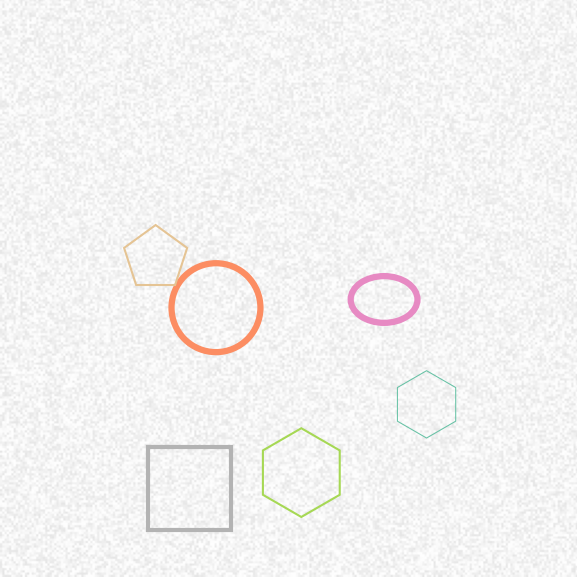[{"shape": "hexagon", "thickness": 0.5, "radius": 0.29, "center": [0.739, 0.299]}, {"shape": "circle", "thickness": 3, "radius": 0.38, "center": [0.374, 0.466]}, {"shape": "oval", "thickness": 3, "radius": 0.29, "center": [0.665, 0.481]}, {"shape": "hexagon", "thickness": 1, "radius": 0.38, "center": [0.522, 0.181]}, {"shape": "pentagon", "thickness": 1, "radius": 0.29, "center": [0.269, 0.552]}, {"shape": "square", "thickness": 2, "radius": 0.36, "center": [0.328, 0.153]}]